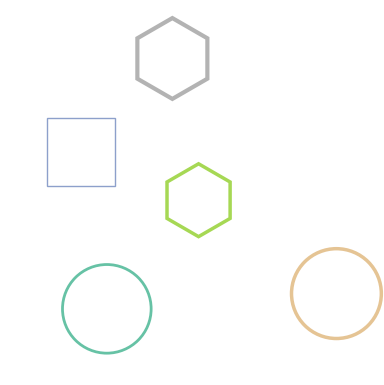[{"shape": "circle", "thickness": 2, "radius": 0.58, "center": [0.277, 0.198]}, {"shape": "square", "thickness": 1, "radius": 0.44, "center": [0.209, 0.604]}, {"shape": "hexagon", "thickness": 2.5, "radius": 0.47, "center": [0.516, 0.48]}, {"shape": "circle", "thickness": 2.5, "radius": 0.58, "center": [0.874, 0.237]}, {"shape": "hexagon", "thickness": 3, "radius": 0.52, "center": [0.448, 0.848]}]